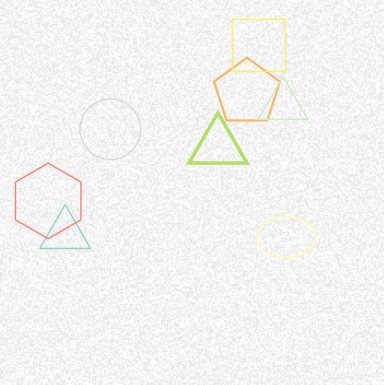[{"shape": "triangle", "thickness": 1, "radius": 0.38, "center": [0.169, 0.393]}, {"shape": "oval", "thickness": 1, "radius": 0.38, "center": [0.743, 0.385]}, {"shape": "hexagon", "thickness": 1, "radius": 0.49, "center": [0.125, 0.478]}, {"shape": "pentagon", "thickness": 1.5, "radius": 0.45, "center": [0.641, 0.76]}, {"shape": "triangle", "thickness": 2.5, "radius": 0.44, "center": [0.566, 0.62]}, {"shape": "circle", "thickness": 1, "radius": 0.39, "center": [0.287, 0.664]}, {"shape": "triangle", "thickness": 1, "radius": 0.37, "center": [0.735, 0.727]}, {"shape": "square", "thickness": 1, "radius": 0.34, "center": [0.672, 0.883]}]